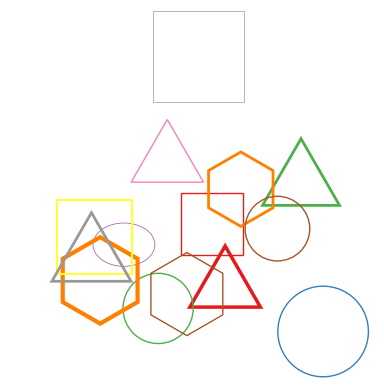[{"shape": "square", "thickness": 1, "radius": 0.4, "center": [0.551, 0.419]}, {"shape": "triangle", "thickness": 2.5, "radius": 0.53, "center": [0.585, 0.255]}, {"shape": "circle", "thickness": 1, "radius": 0.59, "center": [0.839, 0.139]}, {"shape": "triangle", "thickness": 2, "radius": 0.58, "center": [0.782, 0.524]}, {"shape": "circle", "thickness": 1, "radius": 0.46, "center": [0.411, 0.199]}, {"shape": "oval", "thickness": 0.5, "radius": 0.4, "center": [0.322, 0.364]}, {"shape": "hexagon", "thickness": 2, "radius": 0.48, "center": [0.625, 0.509]}, {"shape": "hexagon", "thickness": 3, "radius": 0.56, "center": [0.26, 0.272]}, {"shape": "square", "thickness": 1.5, "radius": 0.48, "center": [0.245, 0.384]}, {"shape": "hexagon", "thickness": 1, "radius": 0.54, "center": [0.485, 0.236]}, {"shape": "circle", "thickness": 1, "radius": 0.42, "center": [0.721, 0.406]}, {"shape": "triangle", "thickness": 1, "radius": 0.54, "center": [0.435, 0.581]}, {"shape": "square", "thickness": 0.5, "radius": 0.59, "center": [0.515, 0.853]}, {"shape": "triangle", "thickness": 2, "radius": 0.59, "center": [0.238, 0.329]}]